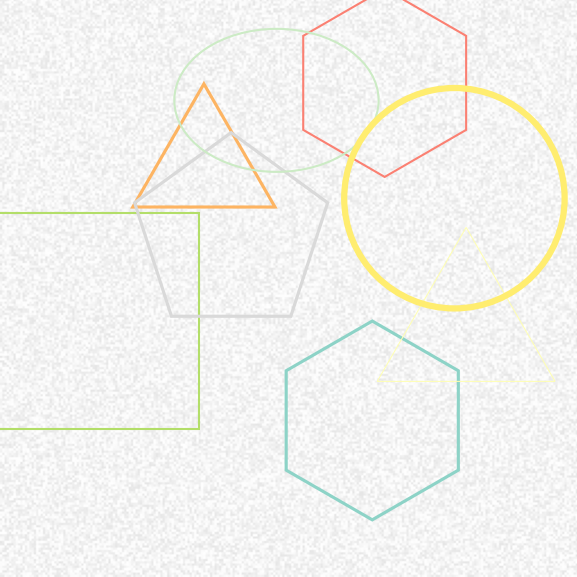[{"shape": "hexagon", "thickness": 1.5, "radius": 0.86, "center": [0.645, 0.271]}, {"shape": "triangle", "thickness": 0.5, "radius": 0.89, "center": [0.807, 0.428]}, {"shape": "hexagon", "thickness": 1, "radius": 0.81, "center": [0.666, 0.856]}, {"shape": "triangle", "thickness": 1.5, "radius": 0.71, "center": [0.353, 0.712]}, {"shape": "square", "thickness": 1, "radius": 0.94, "center": [0.157, 0.444]}, {"shape": "pentagon", "thickness": 1.5, "radius": 0.88, "center": [0.4, 0.594]}, {"shape": "oval", "thickness": 1, "radius": 0.88, "center": [0.479, 0.825]}, {"shape": "circle", "thickness": 3, "radius": 0.95, "center": [0.787, 0.656]}]